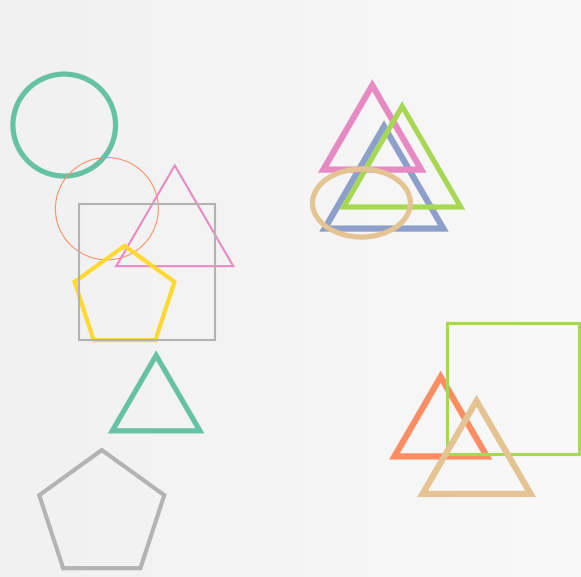[{"shape": "circle", "thickness": 2.5, "radius": 0.44, "center": [0.11, 0.783]}, {"shape": "triangle", "thickness": 2.5, "radius": 0.44, "center": [0.269, 0.297]}, {"shape": "circle", "thickness": 0.5, "radius": 0.44, "center": [0.184, 0.638]}, {"shape": "triangle", "thickness": 3, "radius": 0.46, "center": [0.758, 0.255]}, {"shape": "triangle", "thickness": 3, "radius": 0.59, "center": [0.661, 0.662]}, {"shape": "triangle", "thickness": 1, "radius": 0.58, "center": [0.301, 0.596]}, {"shape": "triangle", "thickness": 3, "radius": 0.49, "center": [0.64, 0.754]}, {"shape": "triangle", "thickness": 2.5, "radius": 0.58, "center": [0.692, 0.699]}, {"shape": "square", "thickness": 1.5, "radius": 0.57, "center": [0.882, 0.327]}, {"shape": "pentagon", "thickness": 2, "radius": 0.45, "center": [0.214, 0.483]}, {"shape": "triangle", "thickness": 3, "radius": 0.54, "center": [0.82, 0.197]}, {"shape": "oval", "thickness": 2.5, "radius": 0.42, "center": [0.622, 0.648]}, {"shape": "square", "thickness": 1, "radius": 0.58, "center": [0.252, 0.528]}, {"shape": "pentagon", "thickness": 2, "radius": 0.57, "center": [0.175, 0.107]}]